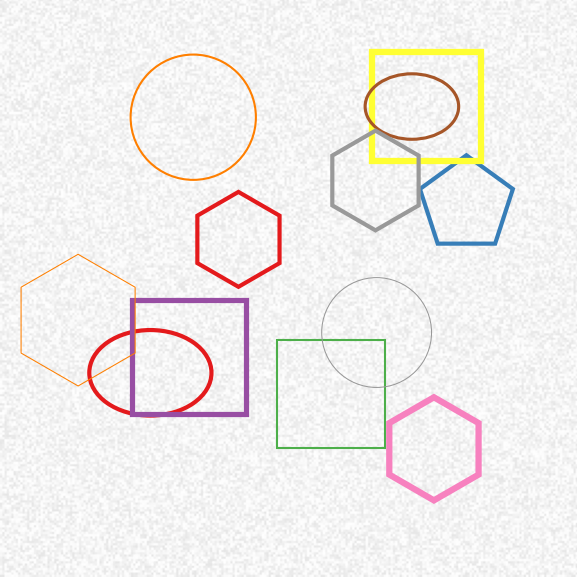[{"shape": "oval", "thickness": 2, "radius": 0.53, "center": [0.26, 0.354]}, {"shape": "hexagon", "thickness": 2, "radius": 0.41, "center": [0.413, 0.585]}, {"shape": "pentagon", "thickness": 2, "radius": 0.42, "center": [0.808, 0.646]}, {"shape": "square", "thickness": 1, "radius": 0.47, "center": [0.574, 0.316]}, {"shape": "square", "thickness": 2.5, "radius": 0.49, "center": [0.327, 0.381]}, {"shape": "circle", "thickness": 1, "radius": 0.54, "center": [0.335, 0.796]}, {"shape": "hexagon", "thickness": 0.5, "radius": 0.57, "center": [0.135, 0.445]}, {"shape": "square", "thickness": 3, "radius": 0.47, "center": [0.739, 0.815]}, {"shape": "oval", "thickness": 1.5, "radius": 0.4, "center": [0.713, 0.815]}, {"shape": "hexagon", "thickness": 3, "radius": 0.45, "center": [0.751, 0.222]}, {"shape": "circle", "thickness": 0.5, "radius": 0.48, "center": [0.652, 0.423]}, {"shape": "hexagon", "thickness": 2, "radius": 0.43, "center": [0.65, 0.687]}]